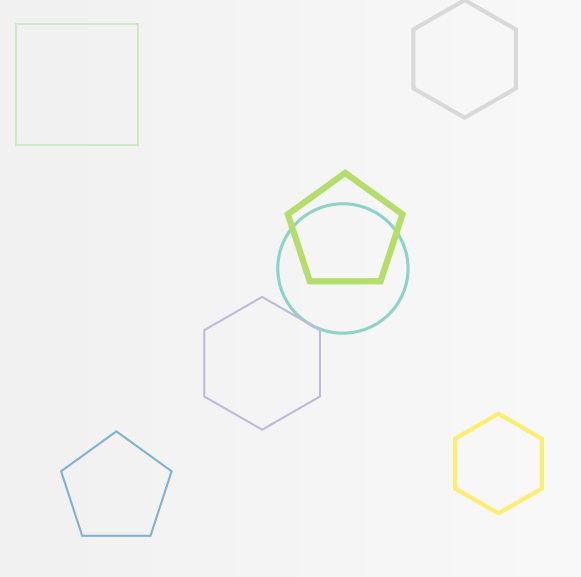[{"shape": "circle", "thickness": 1.5, "radius": 0.56, "center": [0.59, 0.534]}, {"shape": "hexagon", "thickness": 1, "radius": 0.57, "center": [0.451, 0.37]}, {"shape": "pentagon", "thickness": 1, "radius": 0.5, "center": [0.2, 0.152]}, {"shape": "pentagon", "thickness": 3, "radius": 0.52, "center": [0.594, 0.596]}, {"shape": "hexagon", "thickness": 2, "radius": 0.51, "center": [0.799, 0.897]}, {"shape": "square", "thickness": 1, "radius": 0.53, "center": [0.133, 0.853]}, {"shape": "hexagon", "thickness": 2, "radius": 0.43, "center": [0.858, 0.196]}]